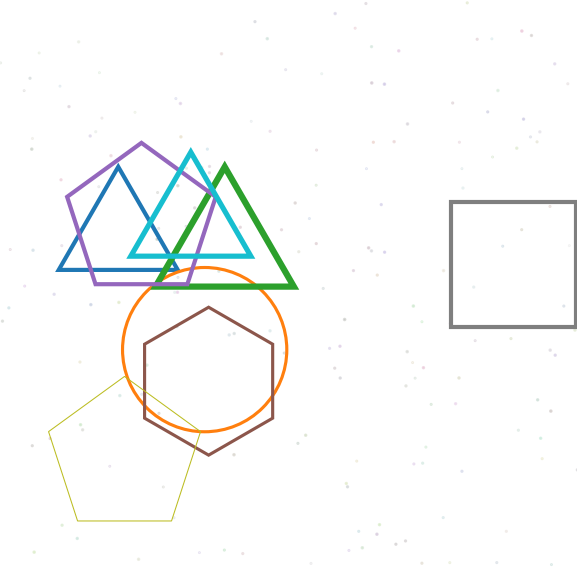[{"shape": "triangle", "thickness": 2, "radius": 0.6, "center": [0.205, 0.591]}, {"shape": "circle", "thickness": 1.5, "radius": 0.71, "center": [0.354, 0.394]}, {"shape": "triangle", "thickness": 3, "radius": 0.69, "center": [0.389, 0.572]}, {"shape": "pentagon", "thickness": 2, "radius": 0.68, "center": [0.245, 0.616]}, {"shape": "hexagon", "thickness": 1.5, "radius": 0.64, "center": [0.361, 0.339]}, {"shape": "square", "thickness": 2, "radius": 0.54, "center": [0.889, 0.541]}, {"shape": "pentagon", "thickness": 0.5, "radius": 0.69, "center": [0.216, 0.209]}, {"shape": "triangle", "thickness": 2.5, "radius": 0.6, "center": [0.33, 0.616]}]